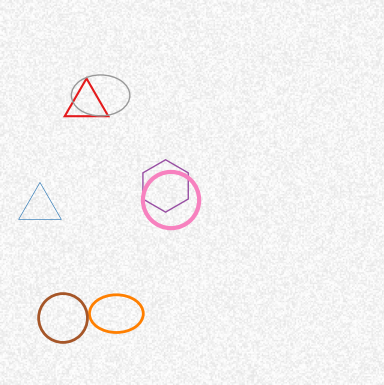[{"shape": "triangle", "thickness": 1.5, "radius": 0.33, "center": [0.225, 0.731]}, {"shape": "triangle", "thickness": 0.5, "radius": 0.32, "center": [0.104, 0.462]}, {"shape": "hexagon", "thickness": 1, "radius": 0.34, "center": [0.43, 0.517]}, {"shape": "oval", "thickness": 2, "radius": 0.35, "center": [0.302, 0.185]}, {"shape": "circle", "thickness": 2, "radius": 0.32, "center": [0.164, 0.174]}, {"shape": "circle", "thickness": 3, "radius": 0.37, "center": [0.444, 0.48]}, {"shape": "oval", "thickness": 1, "radius": 0.38, "center": [0.261, 0.752]}]